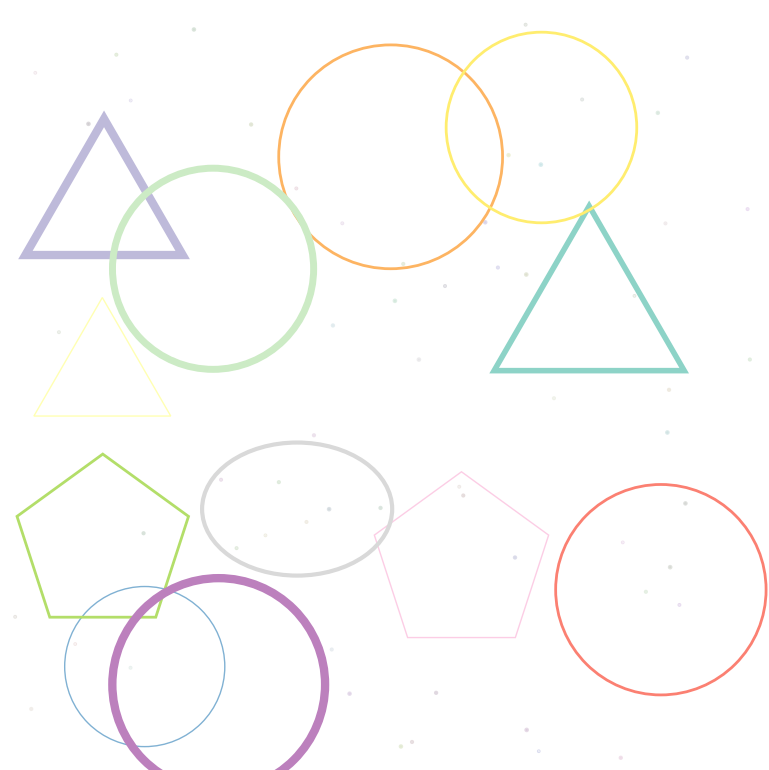[{"shape": "triangle", "thickness": 2, "radius": 0.71, "center": [0.765, 0.59]}, {"shape": "triangle", "thickness": 0.5, "radius": 0.51, "center": [0.133, 0.511]}, {"shape": "triangle", "thickness": 3, "radius": 0.59, "center": [0.135, 0.728]}, {"shape": "circle", "thickness": 1, "radius": 0.68, "center": [0.858, 0.234]}, {"shape": "circle", "thickness": 0.5, "radius": 0.52, "center": [0.188, 0.134]}, {"shape": "circle", "thickness": 1, "radius": 0.73, "center": [0.507, 0.796]}, {"shape": "pentagon", "thickness": 1, "radius": 0.59, "center": [0.133, 0.293]}, {"shape": "pentagon", "thickness": 0.5, "radius": 0.6, "center": [0.599, 0.268]}, {"shape": "oval", "thickness": 1.5, "radius": 0.62, "center": [0.386, 0.339]}, {"shape": "circle", "thickness": 3, "radius": 0.69, "center": [0.284, 0.111]}, {"shape": "circle", "thickness": 2.5, "radius": 0.65, "center": [0.277, 0.651]}, {"shape": "circle", "thickness": 1, "radius": 0.62, "center": [0.703, 0.834]}]